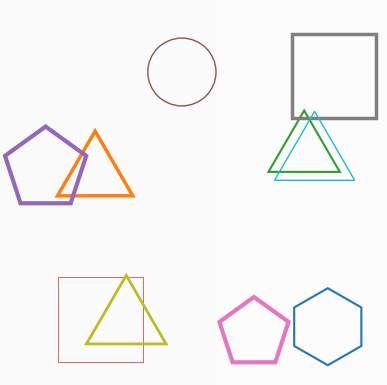[{"shape": "hexagon", "thickness": 1.5, "radius": 0.5, "center": [0.846, 0.151]}, {"shape": "triangle", "thickness": 2.5, "radius": 0.56, "center": [0.246, 0.547]}, {"shape": "triangle", "thickness": 1.5, "radius": 0.53, "center": [0.785, 0.607]}, {"shape": "square", "thickness": 0.5, "radius": 0.55, "center": [0.26, 0.169]}, {"shape": "pentagon", "thickness": 3, "radius": 0.55, "center": [0.118, 0.561]}, {"shape": "circle", "thickness": 1, "radius": 0.44, "center": [0.469, 0.813]}, {"shape": "pentagon", "thickness": 3, "radius": 0.47, "center": [0.655, 0.135]}, {"shape": "square", "thickness": 2.5, "radius": 0.54, "center": [0.861, 0.803]}, {"shape": "triangle", "thickness": 2, "radius": 0.59, "center": [0.326, 0.166]}, {"shape": "triangle", "thickness": 1, "radius": 0.6, "center": [0.812, 0.591]}]